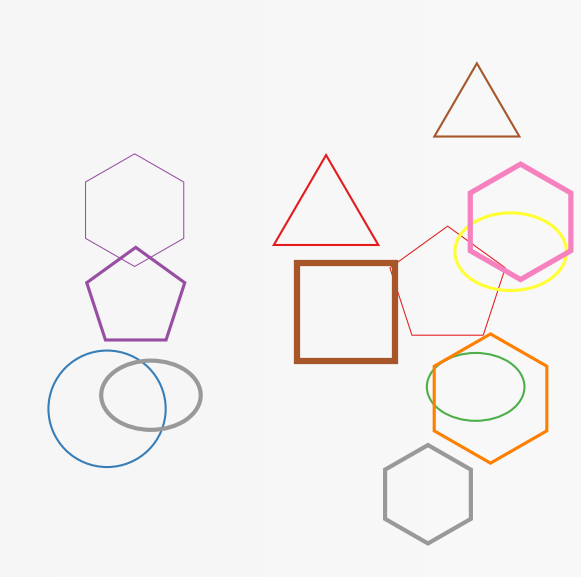[{"shape": "triangle", "thickness": 1, "radius": 0.52, "center": [0.561, 0.627]}, {"shape": "pentagon", "thickness": 0.5, "radius": 0.52, "center": [0.77, 0.503]}, {"shape": "circle", "thickness": 1, "radius": 0.5, "center": [0.184, 0.291]}, {"shape": "oval", "thickness": 1, "radius": 0.42, "center": [0.818, 0.329]}, {"shape": "pentagon", "thickness": 1.5, "radius": 0.44, "center": [0.234, 0.482]}, {"shape": "hexagon", "thickness": 0.5, "radius": 0.49, "center": [0.232, 0.635]}, {"shape": "hexagon", "thickness": 1.5, "radius": 0.56, "center": [0.844, 0.309]}, {"shape": "oval", "thickness": 1.5, "radius": 0.48, "center": [0.879, 0.563]}, {"shape": "triangle", "thickness": 1, "radius": 0.42, "center": [0.82, 0.805]}, {"shape": "square", "thickness": 3, "radius": 0.42, "center": [0.595, 0.458]}, {"shape": "hexagon", "thickness": 2.5, "radius": 0.5, "center": [0.896, 0.615]}, {"shape": "oval", "thickness": 2, "radius": 0.43, "center": [0.26, 0.315]}, {"shape": "hexagon", "thickness": 2, "radius": 0.43, "center": [0.736, 0.143]}]